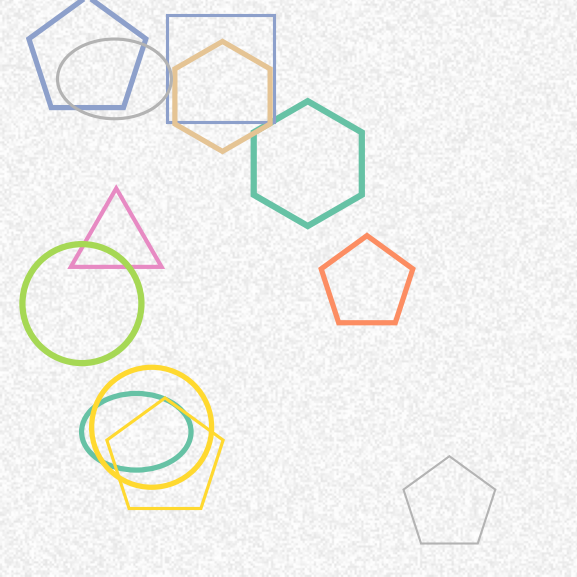[{"shape": "oval", "thickness": 2.5, "radius": 0.47, "center": [0.236, 0.251]}, {"shape": "hexagon", "thickness": 3, "radius": 0.54, "center": [0.533, 0.716]}, {"shape": "pentagon", "thickness": 2.5, "radius": 0.42, "center": [0.635, 0.508]}, {"shape": "square", "thickness": 1.5, "radius": 0.46, "center": [0.382, 0.881]}, {"shape": "pentagon", "thickness": 2.5, "radius": 0.53, "center": [0.151, 0.899]}, {"shape": "triangle", "thickness": 2, "radius": 0.45, "center": [0.201, 0.582]}, {"shape": "circle", "thickness": 3, "radius": 0.52, "center": [0.142, 0.473]}, {"shape": "circle", "thickness": 2.5, "radius": 0.52, "center": [0.263, 0.259]}, {"shape": "pentagon", "thickness": 1.5, "radius": 0.53, "center": [0.286, 0.204]}, {"shape": "hexagon", "thickness": 2.5, "radius": 0.48, "center": [0.385, 0.832]}, {"shape": "pentagon", "thickness": 1, "radius": 0.42, "center": [0.778, 0.126]}, {"shape": "oval", "thickness": 1.5, "radius": 0.49, "center": [0.198, 0.863]}]